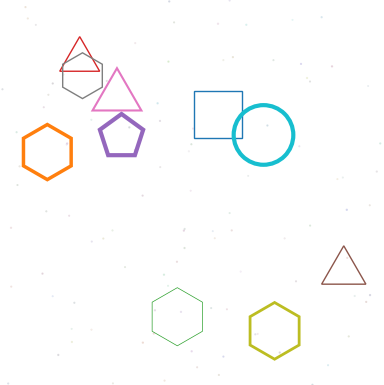[{"shape": "square", "thickness": 1, "radius": 0.31, "center": [0.566, 0.703]}, {"shape": "hexagon", "thickness": 2.5, "radius": 0.36, "center": [0.123, 0.605]}, {"shape": "hexagon", "thickness": 0.5, "radius": 0.38, "center": [0.461, 0.177]}, {"shape": "triangle", "thickness": 1, "radius": 0.3, "center": [0.207, 0.845]}, {"shape": "pentagon", "thickness": 3, "radius": 0.3, "center": [0.316, 0.645]}, {"shape": "triangle", "thickness": 1, "radius": 0.33, "center": [0.893, 0.295]}, {"shape": "triangle", "thickness": 1.5, "radius": 0.37, "center": [0.304, 0.75]}, {"shape": "hexagon", "thickness": 1, "radius": 0.3, "center": [0.214, 0.803]}, {"shape": "hexagon", "thickness": 2, "radius": 0.37, "center": [0.713, 0.141]}, {"shape": "circle", "thickness": 3, "radius": 0.39, "center": [0.684, 0.649]}]